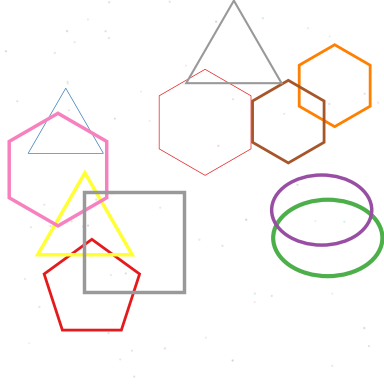[{"shape": "hexagon", "thickness": 0.5, "radius": 0.69, "center": [0.533, 0.682]}, {"shape": "pentagon", "thickness": 2, "radius": 0.65, "center": [0.239, 0.248]}, {"shape": "triangle", "thickness": 0.5, "radius": 0.56, "center": [0.171, 0.658]}, {"shape": "oval", "thickness": 3, "radius": 0.71, "center": [0.851, 0.382]}, {"shape": "oval", "thickness": 2.5, "radius": 0.65, "center": [0.836, 0.454]}, {"shape": "hexagon", "thickness": 2, "radius": 0.53, "center": [0.869, 0.777]}, {"shape": "triangle", "thickness": 2.5, "radius": 0.71, "center": [0.221, 0.409]}, {"shape": "hexagon", "thickness": 2, "radius": 0.54, "center": [0.749, 0.684]}, {"shape": "hexagon", "thickness": 2.5, "radius": 0.73, "center": [0.151, 0.559]}, {"shape": "triangle", "thickness": 1.5, "radius": 0.71, "center": [0.607, 0.855]}, {"shape": "square", "thickness": 2.5, "radius": 0.65, "center": [0.349, 0.371]}]